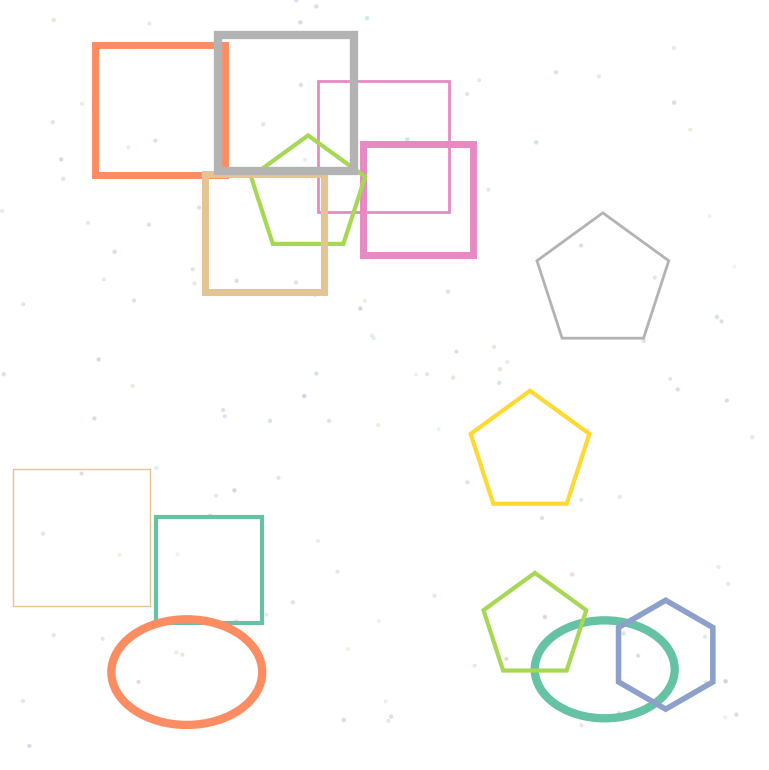[{"shape": "oval", "thickness": 3, "radius": 0.45, "center": [0.785, 0.131]}, {"shape": "square", "thickness": 1.5, "radius": 0.34, "center": [0.271, 0.26]}, {"shape": "oval", "thickness": 3, "radius": 0.49, "center": [0.243, 0.127]}, {"shape": "square", "thickness": 2.5, "radius": 0.42, "center": [0.208, 0.857]}, {"shape": "hexagon", "thickness": 2, "radius": 0.35, "center": [0.865, 0.15]}, {"shape": "square", "thickness": 2.5, "radius": 0.36, "center": [0.543, 0.741]}, {"shape": "square", "thickness": 1, "radius": 0.43, "center": [0.498, 0.809]}, {"shape": "pentagon", "thickness": 1.5, "radius": 0.35, "center": [0.695, 0.186]}, {"shape": "pentagon", "thickness": 1.5, "radius": 0.39, "center": [0.4, 0.746]}, {"shape": "pentagon", "thickness": 1.5, "radius": 0.41, "center": [0.688, 0.411]}, {"shape": "square", "thickness": 2.5, "radius": 0.38, "center": [0.344, 0.698]}, {"shape": "square", "thickness": 0.5, "radius": 0.45, "center": [0.106, 0.302]}, {"shape": "square", "thickness": 3, "radius": 0.44, "center": [0.372, 0.866]}, {"shape": "pentagon", "thickness": 1, "radius": 0.45, "center": [0.783, 0.634]}]